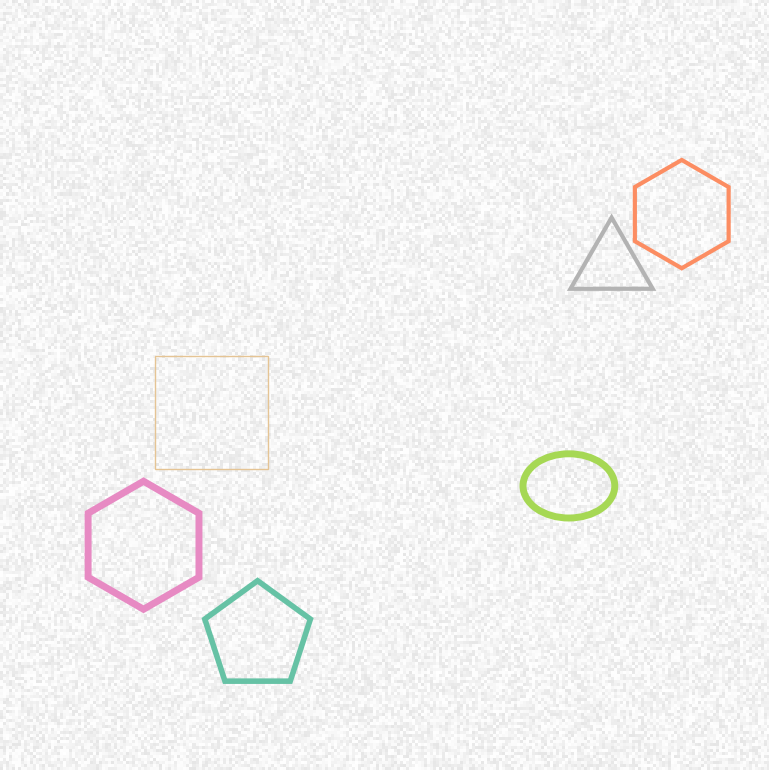[{"shape": "pentagon", "thickness": 2, "radius": 0.36, "center": [0.335, 0.174]}, {"shape": "hexagon", "thickness": 1.5, "radius": 0.35, "center": [0.885, 0.722]}, {"shape": "hexagon", "thickness": 2.5, "radius": 0.42, "center": [0.186, 0.292]}, {"shape": "oval", "thickness": 2.5, "radius": 0.3, "center": [0.739, 0.369]}, {"shape": "square", "thickness": 0.5, "radius": 0.37, "center": [0.275, 0.464]}, {"shape": "triangle", "thickness": 1.5, "radius": 0.31, "center": [0.794, 0.656]}]